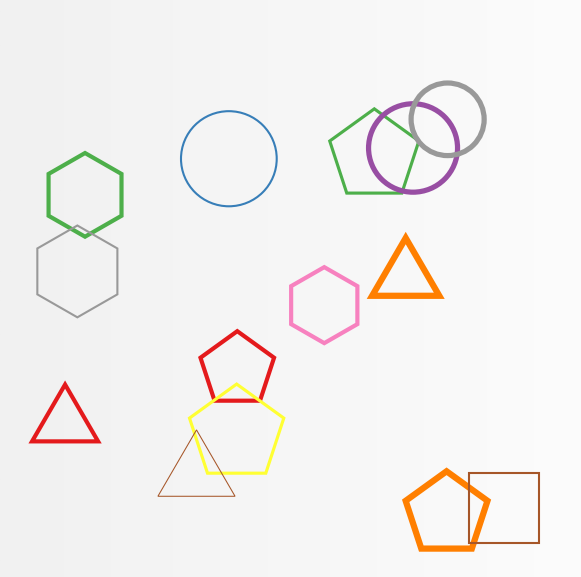[{"shape": "triangle", "thickness": 2, "radius": 0.33, "center": [0.112, 0.268]}, {"shape": "pentagon", "thickness": 2, "radius": 0.33, "center": [0.408, 0.359]}, {"shape": "circle", "thickness": 1, "radius": 0.41, "center": [0.394, 0.724]}, {"shape": "pentagon", "thickness": 1.5, "radius": 0.4, "center": [0.644, 0.73]}, {"shape": "hexagon", "thickness": 2, "radius": 0.36, "center": [0.146, 0.662]}, {"shape": "circle", "thickness": 2.5, "radius": 0.38, "center": [0.711, 0.743]}, {"shape": "pentagon", "thickness": 3, "radius": 0.37, "center": [0.768, 0.109]}, {"shape": "triangle", "thickness": 3, "radius": 0.33, "center": [0.698, 0.52]}, {"shape": "pentagon", "thickness": 1.5, "radius": 0.43, "center": [0.407, 0.249]}, {"shape": "triangle", "thickness": 0.5, "radius": 0.38, "center": [0.338, 0.178]}, {"shape": "square", "thickness": 1, "radius": 0.3, "center": [0.867, 0.12]}, {"shape": "hexagon", "thickness": 2, "radius": 0.33, "center": [0.558, 0.471]}, {"shape": "circle", "thickness": 2.5, "radius": 0.31, "center": [0.77, 0.793]}, {"shape": "hexagon", "thickness": 1, "radius": 0.4, "center": [0.133, 0.529]}]